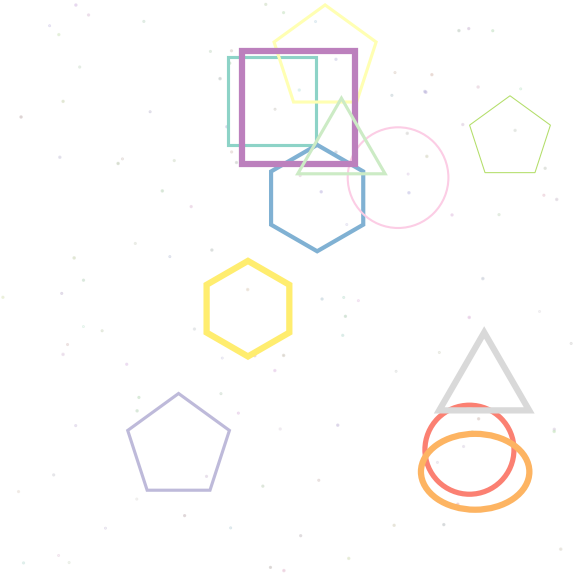[{"shape": "square", "thickness": 1.5, "radius": 0.38, "center": [0.471, 0.824]}, {"shape": "pentagon", "thickness": 1.5, "radius": 0.46, "center": [0.563, 0.898]}, {"shape": "pentagon", "thickness": 1.5, "radius": 0.46, "center": [0.309, 0.225]}, {"shape": "circle", "thickness": 2.5, "radius": 0.39, "center": [0.813, 0.22]}, {"shape": "hexagon", "thickness": 2, "radius": 0.46, "center": [0.549, 0.656]}, {"shape": "oval", "thickness": 3, "radius": 0.47, "center": [0.823, 0.182]}, {"shape": "pentagon", "thickness": 0.5, "radius": 0.37, "center": [0.883, 0.76]}, {"shape": "circle", "thickness": 1, "radius": 0.44, "center": [0.689, 0.692]}, {"shape": "triangle", "thickness": 3, "radius": 0.45, "center": [0.838, 0.333]}, {"shape": "square", "thickness": 3, "radius": 0.49, "center": [0.518, 0.813]}, {"shape": "triangle", "thickness": 1.5, "radius": 0.44, "center": [0.591, 0.742]}, {"shape": "hexagon", "thickness": 3, "radius": 0.41, "center": [0.429, 0.465]}]